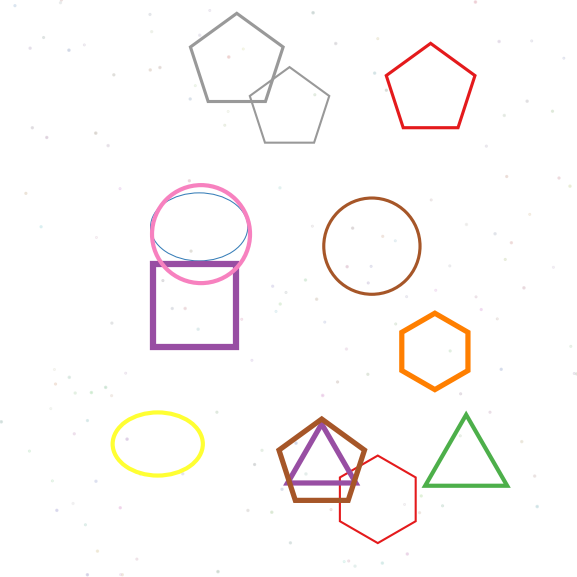[{"shape": "pentagon", "thickness": 1.5, "radius": 0.4, "center": [0.746, 0.843]}, {"shape": "hexagon", "thickness": 1, "radius": 0.38, "center": [0.654, 0.134]}, {"shape": "oval", "thickness": 0.5, "radius": 0.42, "center": [0.345, 0.606]}, {"shape": "triangle", "thickness": 2, "radius": 0.41, "center": [0.807, 0.199]}, {"shape": "square", "thickness": 3, "radius": 0.36, "center": [0.337, 0.47]}, {"shape": "triangle", "thickness": 2.5, "radius": 0.34, "center": [0.557, 0.197]}, {"shape": "hexagon", "thickness": 2.5, "radius": 0.33, "center": [0.753, 0.391]}, {"shape": "oval", "thickness": 2, "radius": 0.39, "center": [0.273, 0.23]}, {"shape": "pentagon", "thickness": 2.5, "radius": 0.39, "center": [0.557, 0.196]}, {"shape": "circle", "thickness": 1.5, "radius": 0.42, "center": [0.644, 0.573]}, {"shape": "circle", "thickness": 2, "radius": 0.42, "center": [0.348, 0.594]}, {"shape": "pentagon", "thickness": 1.5, "radius": 0.42, "center": [0.41, 0.892]}, {"shape": "pentagon", "thickness": 1, "radius": 0.36, "center": [0.501, 0.811]}]